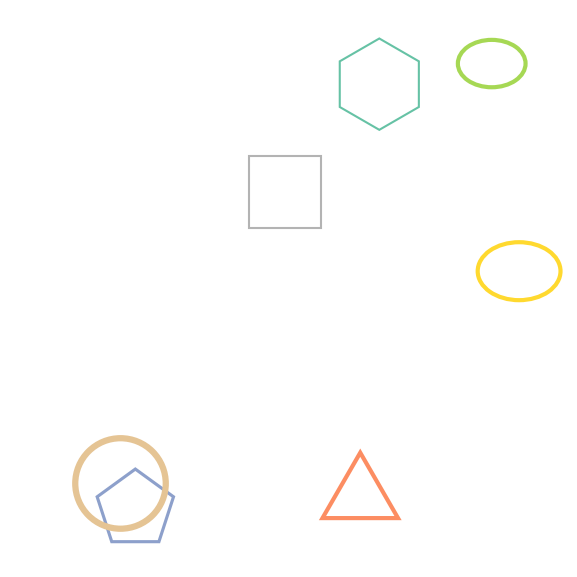[{"shape": "hexagon", "thickness": 1, "radius": 0.4, "center": [0.657, 0.853]}, {"shape": "triangle", "thickness": 2, "radius": 0.38, "center": [0.624, 0.14]}, {"shape": "pentagon", "thickness": 1.5, "radius": 0.35, "center": [0.234, 0.117]}, {"shape": "oval", "thickness": 2, "radius": 0.29, "center": [0.851, 0.889]}, {"shape": "oval", "thickness": 2, "radius": 0.36, "center": [0.899, 0.53]}, {"shape": "circle", "thickness": 3, "radius": 0.39, "center": [0.209, 0.162]}, {"shape": "square", "thickness": 1, "radius": 0.31, "center": [0.494, 0.667]}]